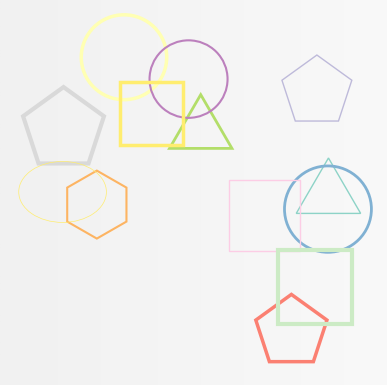[{"shape": "triangle", "thickness": 1, "radius": 0.48, "center": [0.848, 0.494]}, {"shape": "circle", "thickness": 2.5, "radius": 0.55, "center": [0.32, 0.851]}, {"shape": "pentagon", "thickness": 1, "radius": 0.47, "center": [0.818, 0.762]}, {"shape": "pentagon", "thickness": 2.5, "radius": 0.48, "center": [0.752, 0.139]}, {"shape": "circle", "thickness": 2, "radius": 0.56, "center": [0.846, 0.457]}, {"shape": "hexagon", "thickness": 1.5, "radius": 0.44, "center": [0.25, 0.469]}, {"shape": "triangle", "thickness": 2, "radius": 0.47, "center": [0.518, 0.661]}, {"shape": "square", "thickness": 1, "radius": 0.46, "center": [0.682, 0.439]}, {"shape": "pentagon", "thickness": 3, "radius": 0.55, "center": [0.164, 0.664]}, {"shape": "circle", "thickness": 1.5, "radius": 0.5, "center": [0.487, 0.795]}, {"shape": "square", "thickness": 3, "radius": 0.48, "center": [0.813, 0.254]}, {"shape": "oval", "thickness": 0.5, "radius": 0.57, "center": [0.161, 0.502]}, {"shape": "square", "thickness": 2.5, "radius": 0.41, "center": [0.391, 0.705]}]